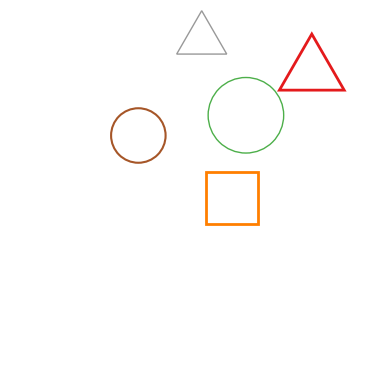[{"shape": "triangle", "thickness": 2, "radius": 0.49, "center": [0.81, 0.814]}, {"shape": "circle", "thickness": 1, "radius": 0.49, "center": [0.639, 0.701]}, {"shape": "square", "thickness": 2, "radius": 0.34, "center": [0.603, 0.485]}, {"shape": "circle", "thickness": 1.5, "radius": 0.35, "center": [0.359, 0.648]}, {"shape": "triangle", "thickness": 1, "radius": 0.38, "center": [0.524, 0.897]}]